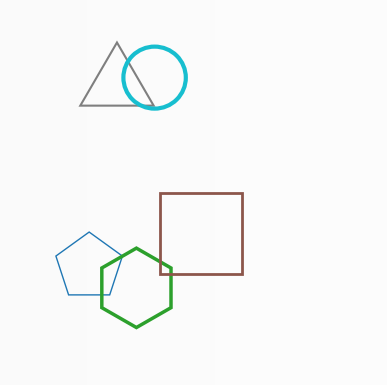[{"shape": "pentagon", "thickness": 1, "radius": 0.45, "center": [0.23, 0.307]}, {"shape": "hexagon", "thickness": 2.5, "radius": 0.52, "center": [0.352, 0.252]}, {"shape": "square", "thickness": 2, "radius": 0.53, "center": [0.518, 0.393]}, {"shape": "triangle", "thickness": 1.5, "radius": 0.55, "center": [0.302, 0.78]}, {"shape": "circle", "thickness": 3, "radius": 0.4, "center": [0.399, 0.798]}]